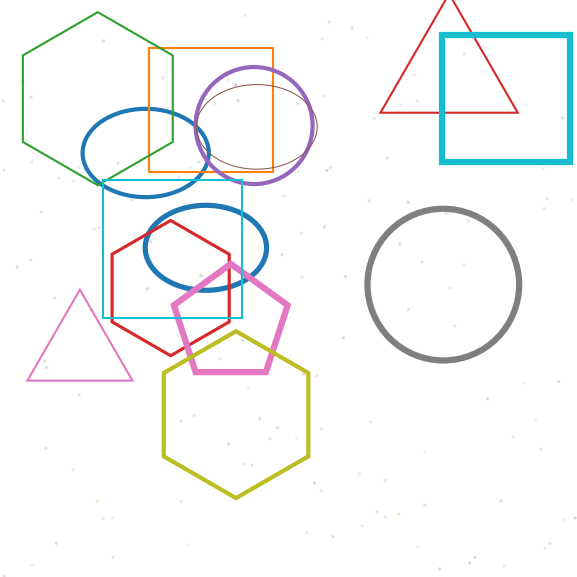[{"shape": "oval", "thickness": 2.5, "radius": 0.53, "center": [0.357, 0.57]}, {"shape": "oval", "thickness": 2, "radius": 0.55, "center": [0.252, 0.734]}, {"shape": "square", "thickness": 1, "radius": 0.54, "center": [0.365, 0.809]}, {"shape": "hexagon", "thickness": 1, "radius": 0.75, "center": [0.169, 0.828]}, {"shape": "triangle", "thickness": 1, "radius": 0.69, "center": [0.778, 0.873]}, {"shape": "hexagon", "thickness": 1.5, "radius": 0.59, "center": [0.295, 0.5]}, {"shape": "circle", "thickness": 2, "radius": 0.51, "center": [0.44, 0.782]}, {"shape": "oval", "thickness": 0.5, "radius": 0.52, "center": [0.445, 0.779]}, {"shape": "pentagon", "thickness": 3, "radius": 0.52, "center": [0.4, 0.439]}, {"shape": "triangle", "thickness": 1, "radius": 0.53, "center": [0.138, 0.393]}, {"shape": "circle", "thickness": 3, "radius": 0.66, "center": [0.768, 0.506]}, {"shape": "hexagon", "thickness": 2, "radius": 0.72, "center": [0.409, 0.281]}, {"shape": "square", "thickness": 1, "radius": 0.6, "center": [0.299, 0.568]}, {"shape": "square", "thickness": 3, "radius": 0.55, "center": [0.877, 0.829]}]